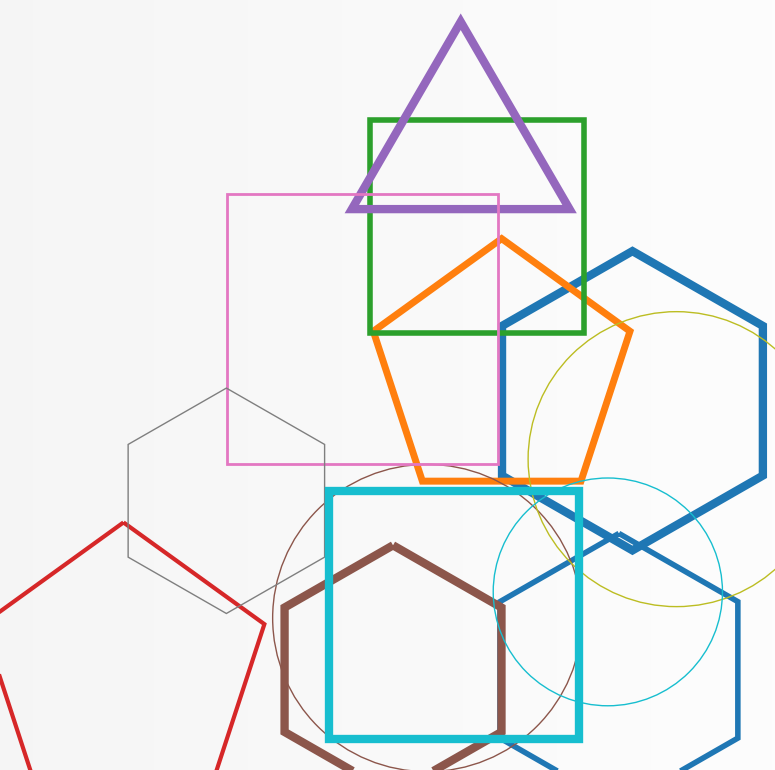[{"shape": "hexagon", "thickness": 3, "radius": 0.97, "center": [0.816, 0.48]}, {"shape": "hexagon", "thickness": 2, "radius": 0.89, "center": [0.799, 0.13]}, {"shape": "pentagon", "thickness": 2.5, "radius": 0.87, "center": [0.647, 0.516]}, {"shape": "square", "thickness": 2, "radius": 0.69, "center": [0.616, 0.706]}, {"shape": "pentagon", "thickness": 1.5, "radius": 0.96, "center": [0.159, 0.13]}, {"shape": "triangle", "thickness": 3, "radius": 0.81, "center": [0.594, 0.81]}, {"shape": "hexagon", "thickness": 3, "radius": 0.81, "center": [0.507, 0.13]}, {"shape": "circle", "thickness": 0.5, "radius": 1.0, "center": [0.551, 0.197]}, {"shape": "square", "thickness": 1, "radius": 0.87, "center": [0.468, 0.573]}, {"shape": "hexagon", "thickness": 0.5, "radius": 0.73, "center": [0.292, 0.35]}, {"shape": "circle", "thickness": 0.5, "radius": 0.96, "center": [0.873, 0.404]}, {"shape": "square", "thickness": 3, "radius": 0.81, "center": [0.586, 0.202]}, {"shape": "circle", "thickness": 0.5, "radius": 0.74, "center": [0.784, 0.231]}]